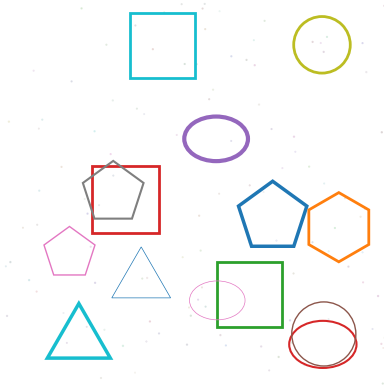[{"shape": "triangle", "thickness": 0.5, "radius": 0.44, "center": [0.367, 0.27]}, {"shape": "pentagon", "thickness": 2.5, "radius": 0.47, "center": [0.708, 0.436]}, {"shape": "hexagon", "thickness": 2, "radius": 0.45, "center": [0.88, 0.41]}, {"shape": "square", "thickness": 2, "radius": 0.42, "center": [0.648, 0.236]}, {"shape": "square", "thickness": 2, "radius": 0.43, "center": [0.326, 0.482]}, {"shape": "oval", "thickness": 1.5, "radius": 0.44, "center": [0.839, 0.105]}, {"shape": "oval", "thickness": 3, "radius": 0.41, "center": [0.561, 0.639]}, {"shape": "circle", "thickness": 1, "radius": 0.42, "center": [0.841, 0.133]}, {"shape": "pentagon", "thickness": 1, "radius": 0.35, "center": [0.18, 0.342]}, {"shape": "oval", "thickness": 0.5, "radius": 0.36, "center": [0.564, 0.22]}, {"shape": "pentagon", "thickness": 1.5, "radius": 0.41, "center": [0.294, 0.499]}, {"shape": "circle", "thickness": 2, "radius": 0.37, "center": [0.836, 0.884]}, {"shape": "triangle", "thickness": 2.5, "radius": 0.47, "center": [0.205, 0.117]}, {"shape": "square", "thickness": 2, "radius": 0.42, "center": [0.422, 0.882]}]